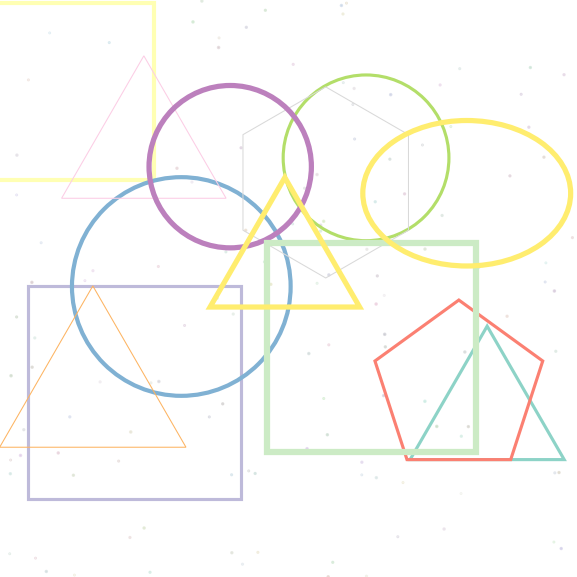[{"shape": "triangle", "thickness": 1.5, "radius": 0.77, "center": [0.844, 0.28]}, {"shape": "square", "thickness": 2, "radius": 0.77, "center": [0.114, 0.841]}, {"shape": "square", "thickness": 1.5, "radius": 0.92, "center": [0.232, 0.32]}, {"shape": "pentagon", "thickness": 1.5, "radius": 0.76, "center": [0.795, 0.327]}, {"shape": "circle", "thickness": 2, "radius": 0.95, "center": [0.314, 0.503]}, {"shape": "triangle", "thickness": 0.5, "radius": 0.93, "center": [0.161, 0.318]}, {"shape": "circle", "thickness": 1.5, "radius": 0.72, "center": [0.634, 0.726]}, {"shape": "triangle", "thickness": 0.5, "radius": 0.82, "center": [0.249, 0.738]}, {"shape": "hexagon", "thickness": 0.5, "radius": 0.83, "center": [0.564, 0.683]}, {"shape": "circle", "thickness": 2.5, "radius": 0.7, "center": [0.399, 0.711]}, {"shape": "square", "thickness": 3, "radius": 0.91, "center": [0.643, 0.398]}, {"shape": "triangle", "thickness": 2.5, "radius": 0.75, "center": [0.493, 0.542]}, {"shape": "oval", "thickness": 2.5, "radius": 0.9, "center": [0.808, 0.664]}]